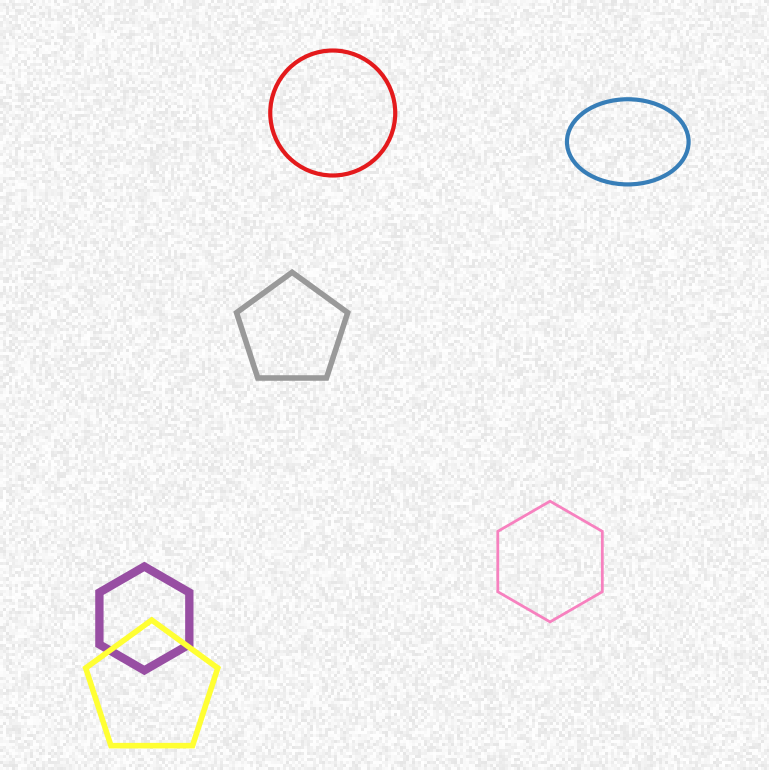[{"shape": "circle", "thickness": 1.5, "radius": 0.41, "center": [0.432, 0.853]}, {"shape": "oval", "thickness": 1.5, "radius": 0.39, "center": [0.815, 0.816]}, {"shape": "hexagon", "thickness": 3, "radius": 0.34, "center": [0.187, 0.197]}, {"shape": "pentagon", "thickness": 2, "radius": 0.45, "center": [0.197, 0.105]}, {"shape": "hexagon", "thickness": 1, "radius": 0.39, "center": [0.714, 0.271]}, {"shape": "pentagon", "thickness": 2, "radius": 0.38, "center": [0.379, 0.57]}]